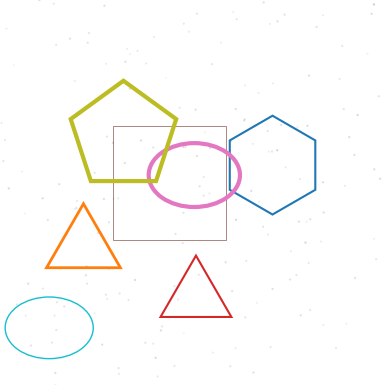[{"shape": "hexagon", "thickness": 1.5, "radius": 0.64, "center": [0.708, 0.571]}, {"shape": "triangle", "thickness": 2, "radius": 0.55, "center": [0.217, 0.36]}, {"shape": "triangle", "thickness": 1.5, "radius": 0.53, "center": [0.509, 0.23]}, {"shape": "square", "thickness": 0.5, "radius": 0.74, "center": [0.44, 0.524]}, {"shape": "oval", "thickness": 3, "radius": 0.59, "center": [0.505, 0.545]}, {"shape": "pentagon", "thickness": 3, "radius": 0.72, "center": [0.321, 0.646]}, {"shape": "oval", "thickness": 1, "radius": 0.57, "center": [0.128, 0.149]}]